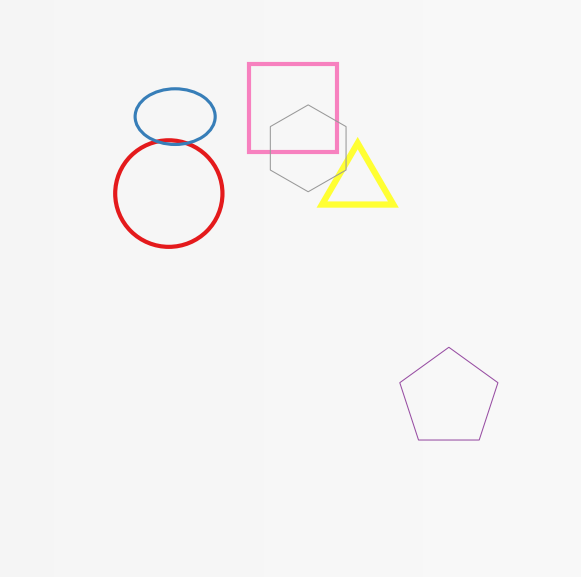[{"shape": "circle", "thickness": 2, "radius": 0.46, "center": [0.29, 0.664]}, {"shape": "oval", "thickness": 1.5, "radius": 0.34, "center": [0.301, 0.797]}, {"shape": "pentagon", "thickness": 0.5, "radius": 0.44, "center": [0.772, 0.309]}, {"shape": "triangle", "thickness": 3, "radius": 0.35, "center": [0.615, 0.68]}, {"shape": "square", "thickness": 2, "radius": 0.38, "center": [0.504, 0.812]}, {"shape": "hexagon", "thickness": 0.5, "radius": 0.38, "center": [0.53, 0.742]}]